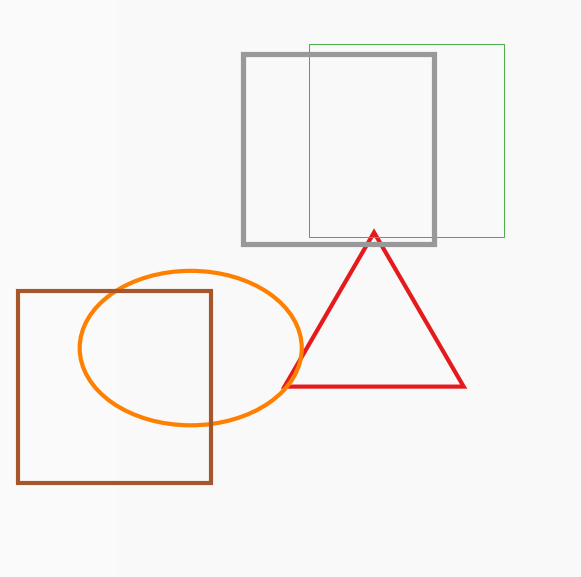[{"shape": "triangle", "thickness": 2, "radius": 0.89, "center": [0.644, 0.419]}, {"shape": "square", "thickness": 0.5, "radius": 0.84, "center": [0.699, 0.755]}, {"shape": "oval", "thickness": 2, "radius": 0.96, "center": [0.328, 0.396]}, {"shape": "square", "thickness": 2, "radius": 0.83, "center": [0.197, 0.329]}, {"shape": "square", "thickness": 2.5, "radius": 0.82, "center": [0.582, 0.742]}]